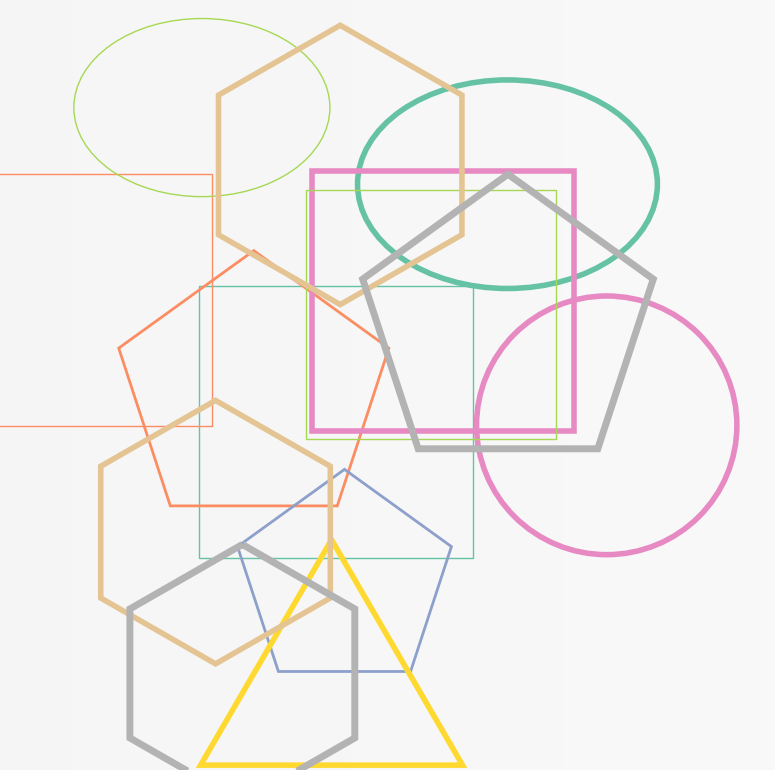[{"shape": "square", "thickness": 0.5, "radius": 0.88, "center": [0.434, 0.452]}, {"shape": "oval", "thickness": 2, "radius": 0.97, "center": [0.655, 0.761]}, {"shape": "pentagon", "thickness": 1, "radius": 0.92, "center": [0.327, 0.491]}, {"shape": "square", "thickness": 0.5, "radius": 0.82, "center": [0.11, 0.61]}, {"shape": "pentagon", "thickness": 1, "radius": 0.73, "center": [0.444, 0.245]}, {"shape": "square", "thickness": 2, "radius": 0.84, "center": [0.571, 0.609]}, {"shape": "circle", "thickness": 2, "radius": 0.84, "center": [0.783, 0.448]}, {"shape": "square", "thickness": 0.5, "radius": 0.81, "center": [0.556, 0.592]}, {"shape": "oval", "thickness": 0.5, "radius": 0.83, "center": [0.26, 0.86]}, {"shape": "triangle", "thickness": 2, "radius": 0.98, "center": [0.428, 0.104]}, {"shape": "hexagon", "thickness": 2, "radius": 0.86, "center": [0.278, 0.309]}, {"shape": "hexagon", "thickness": 2, "radius": 0.91, "center": [0.439, 0.786]}, {"shape": "pentagon", "thickness": 2.5, "radius": 0.99, "center": [0.655, 0.577]}, {"shape": "hexagon", "thickness": 2.5, "radius": 0.84, "center": [0.313, 0.125]}]